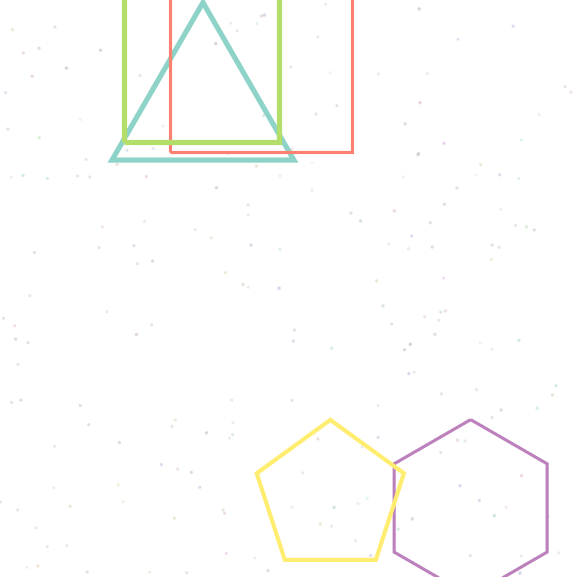[{"shape": "triangle", "thickness": 2.5, "radius": 0.91, "center": [0.351, 0.813]}, {"shape": "square", "thickness": 1.5, "radius": 0.79, "center": [0.453, 0.893]}, {"shape": "square", "thickness": 2.5, "radius": 0.67, "center": [0.349, 0.887]}, {"shape": "hexagon", "thickness": 1.5, "radius": 0.76, "center": [0.815, 0.12]}, {"shape": "pentagon", "thickness": 2, "radius": 0.67, "center": [0.572, 0.138]}]